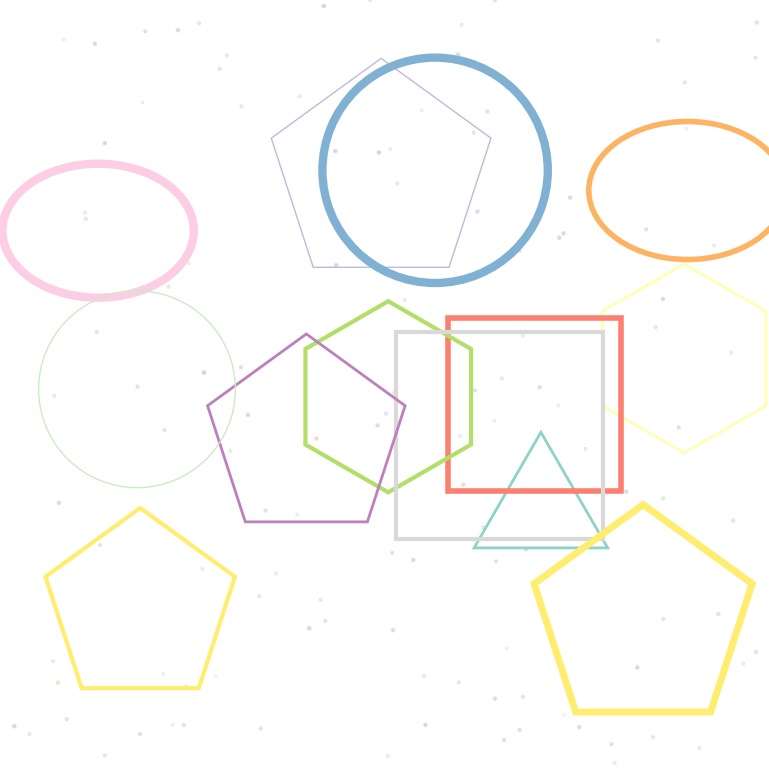[{"shape": "triangle", "thickness": 1, "radius": 0.5, "center": [0.702, 0.339]}, {"shape": "hexagon", "thickness": 1, "radius": 0.61, "center": [0.889, 0.534]}, {"shape": "pentagon", "thickness": 0.5, "radius": 0.75, "center": [0.495, 0.774]}, {"shape": "square", "thickness": 2, "radius": 0.56, "center": [0.694, 0.475]}, {"shape": "circle", "thickness": 3, "radius": 0.73, "center": [0.565, 0.779]}, {"shape": "oval", "thickness": 2, "radius": 0.64, "center": [0.893, 0.753]}, {"shape": "hexagon", "thickness": 1.5, "radius": 0.62, "center": [0.504, 0.485]}, {"shape": "oval", "thickness": 3, "radius": 0.62, "center": [0.127, 0.7]}, {"shape": "square", "thickness": 1.5, "radius": 0.67, "center": [0.649, 0.434]}, {"shape": "pentagon", "thickness": 1, "radius": 0.67, "center": [0.398, 0.431]}, {"shape": "circle", "thickness": 0.5, "radius": 0.64, "center": [0.178, 0.494]}, {"shape": "pentagon", "thickness": 2.5, "radius": 0.74, "center": [0.835, 0.196]}, {"shape": "pentagon", "thickness": 1.5, "radius": 0.65, "center": [0.182, 0.211]}]